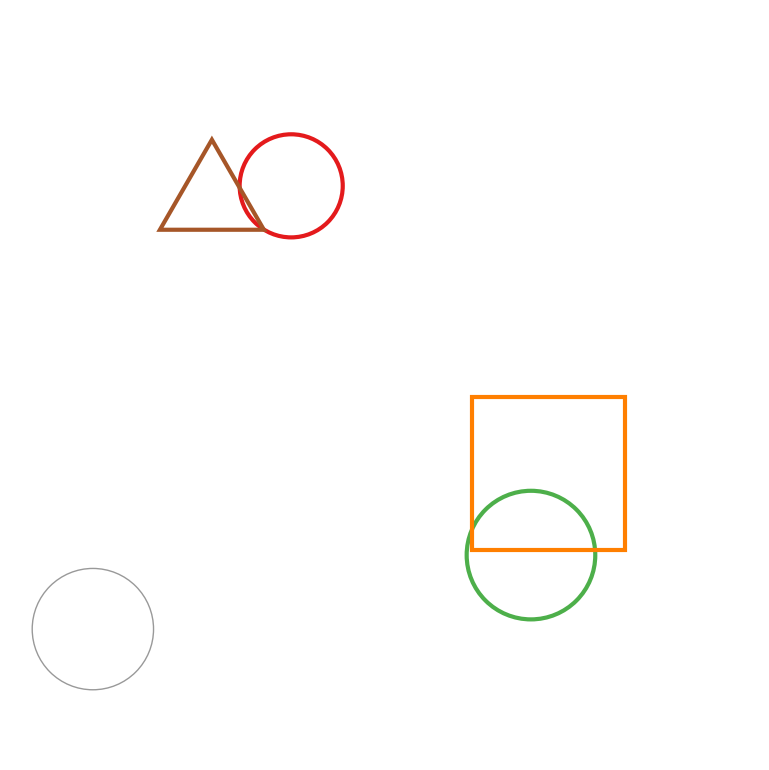[{"shape": "circle", "thickness": 1.5, "radius": 0.33, "center": [0.378, 0.759]}, {"shape": "circle", "thickness": 1.5, "radius": 0.42, "center": [0.69, 0.279]}, {"shape": "square", "thickness": 1.5, "radius": 0.5, "center": [0.712, 0.385]}, {"shape": "triangle", "thickness": 1.5, "radius": 0.39, "center": [0.275, 0.741]}, {"shape": "circle", "thickness": 0.5, "radius": 0.39, "center": [0.121, 0.183]}]